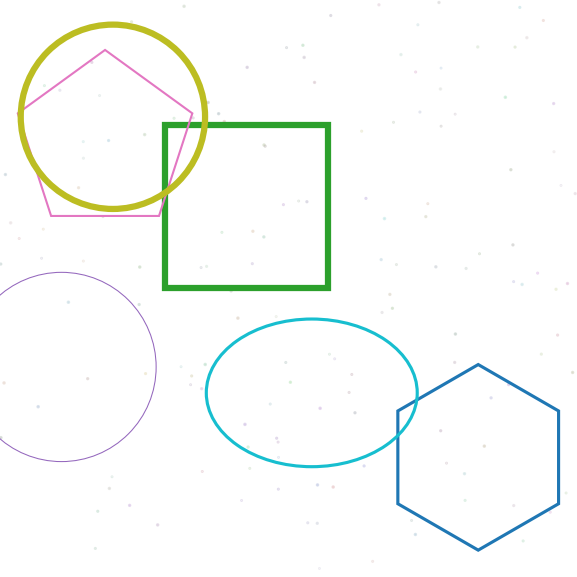[{"shape": "hexagon", "thickness": 1.5, "radius": 0.8, "center": [0.828, 0.207]}, {"shape": "square", "thickness": 3, "radius": 0.7, "center": [0.427, 0.641]}, {"shape": "circle", "thickness": 0.5, "radius": 0.82, "center": [0.107, 0.364]}, {"shape": "pentagon", "thickness": 1, "radius": 0.79, "center": [0.182, 0.754]}, {"shape": "circle", "thickness": 3, "radius": 0.8, "center": [0.196, 0.797]}, {"shape": "oval", "thickness": 1.5, "radius": 0.91, "center": [0.54, 0.319]}]